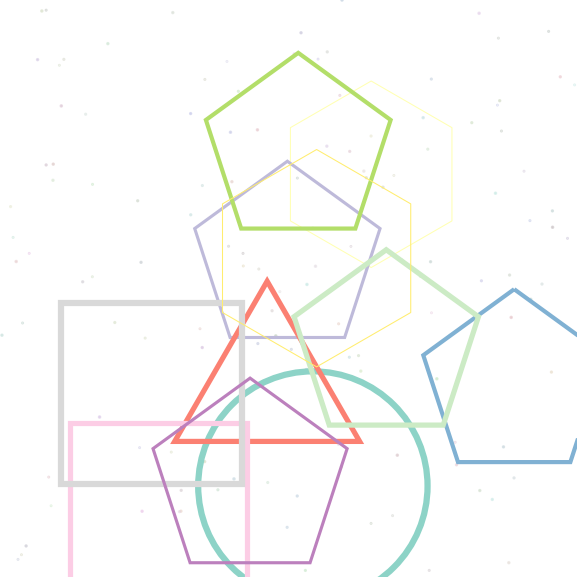[{"shape": "circle", "thickness": 3, "radius": 0.99, "center": [0.542, 0.158]}, {"shape": "hexagon", "thickness": 0.5, "radius": 0.81, "center": [0.643, 0.697]}, {"shape": "pentagon", "thickness": 1.5, "radius": 0.84, "center": [0.498, 0.551]}, {"shape": "triangle", "thickness": 2.5, "radius": 0.92, "center": [0.463, 0.327]}, {"shape": "pentagon", "thickness": 2, "radius": 0.83, "center": [0.89, 0.333]}, {"shape": "pentagon", "thickness": 2, "radius": 0.84, "center": [0.516, 0.739]}, {"shape": "square", "thickness": 2.5, "radius": 0.77, "center": [0.274, 0.113]}, {"shape": "square", "thickness": 3, "radius": 0.78, "center": [0.262, 0.318]}, {"shape": "pentagon", "thickness": 1.5, "radius": 0.88, "center": [0.433, 0.168]}, {"shape": "pentagon", "thickness": 2.5, "radius": 0.84, "center": [0.669, 0.399]}, {"shape": "hexagon", "thickness": 0.5, "radius": 0.94, "center": [0.548, 0.552]}]